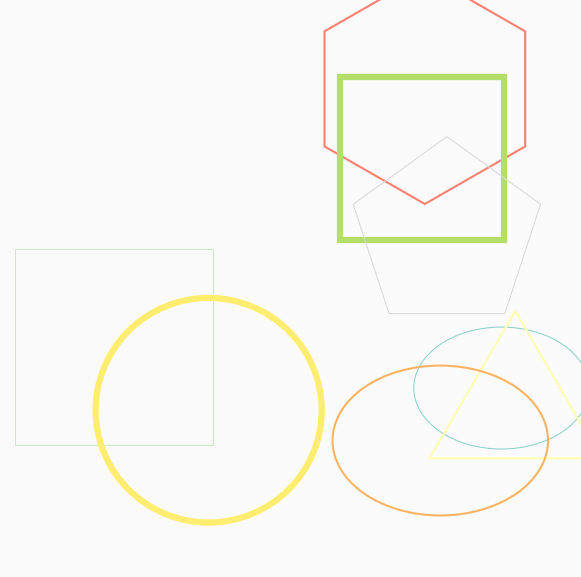[{"shape": "oval", "thickness": 0.5, "radius": 0.75, "center": [0.863, 0.327]}, {"shape": "triangle", "thickness": 1, "radius": 0.85, "center": [0.886, 0.291]}, {"shape": "hexagon", "thickness": 1, "radius": 1.0, "center": [0.731, 0.845]}, {"shape": "oval", "thickness": 1, "radius": 0.93, "center": [0.757, 0.236]}, {"shape": "square", "thickness": 3, "radius": 0.7, "center": [0.726, 0.725]}, {"shape": "pentagon", "thickness": 0.5, "radius": 0.85, "center": [0.769, 0.593]}, {"shape": "square", "thickness": 0.5, "radius": 0.85, "center": [0.196, 0.398]}, {"shape": "circle", "thickness": 3, "radius": 0.97, "center": [0.359, 0.289]}]